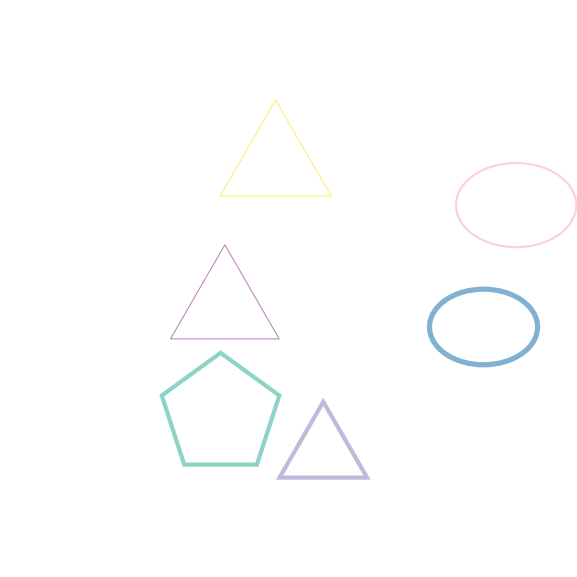[{"shape": "pentagon", "thickness": 2, "radius": 0.53, "center": [0.382, 0.281]}, {"shape": "triangle", "thickness": 2, "radius": 0.44, "center": [0.56, 0.216]}, {"shape": "oval", "thickness": 2.5, "radius": 0.47, "center": [0.837, 0.433]}, {"shape": "oval", "thickness": 1, "radius": 0.52, "center": [0.894, 0.644]}, {"shape": "triangle", "thickness": 0.5, "radius": 0.54, "center": [0.389, 0.467]}, {"shape": "triangle", "thickness": 0.5, "radius": 0.56, "center": [0.477, 0.715]}]